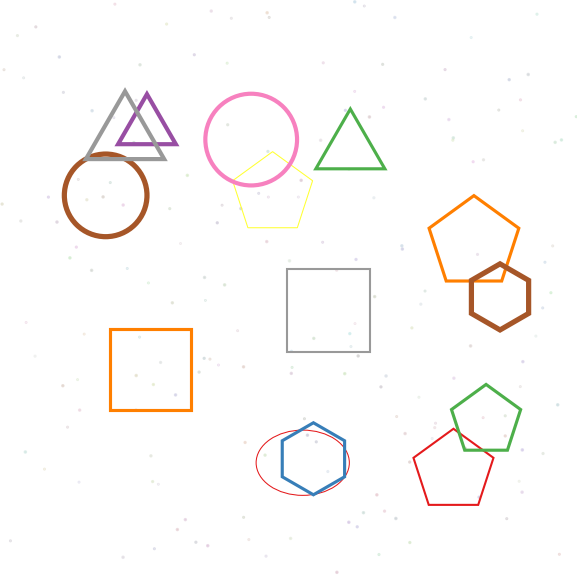[{"shape": "oval", "thickness": 0.5, "radius": 0.4, "center": [0.524, 0.198]}, {"shape": "pentagon", "thickness": 1, "radius": 0.36, "center": [0.785, 0.184]}, {"shape": "hexagon", "thickness": 1.5, "radius": 0.31, "center": [0.543, 0.205]}, {"shape": "triangle", "thickness": 1.5, "radius": 0.34, "center": [0.607, 0.741]}, {"shape": "pentagon", "thickness": 1.5, "radius": 0.31, "center": [0.842, 0.27]}, {"shape": "triangle", "thickness": 2, "radius": 0.29, "center": [0.254, 0.778]}, {"shape": "square", "thickness": 1.5, "radius": 0.35, "center": [0.261, 0.36]}, {"shape": "pentagon", "thickness": 1.5, "radius": 0.41, "center": [0.821, 0.579]}, {"shape": "pentagon", "thickness": 0.5, "radius": 0.36, "center": [0.472, 0.664]}, {"shape": "circle", "thickness": 2.5, "radius": 0.36, "center": [0.183, 0.661]}, {"shape": "hexagon", "thickness": 2.5, "radius": 0.29, "center": [0.866, 0.485]}, {"shape": "circle", "thickness": 2, "radius": 0.4, "center": [0.435, 0.757]}, {"shape": "triangle", "thickness": 2, "radius": 0.39, "center": [0.216, 0.763]}, {"shape": "square", "thickness": 1, "radius": 0.36, "center": [0.569, 0.462]}]